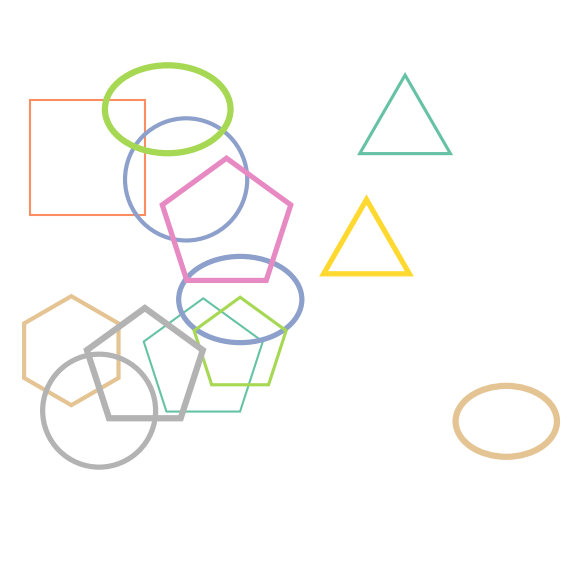[{"shape": "pentagon", "thickness": 1, "radius": 0.54, "center": [0.352, 0.374]}, {"shape": "triangle", "thickness": 1.5, "radius": 0.45, "center": [0.701, 0.778]}, {"shape": "square", "thickness": 1, "radius": 0.5, "center": [0.152, 0.726]}, {"shape": "oval", "thickness": 2.5, "radius": 0.53, "center": [0.416, 0.48]}, {"shape": "circle", "thickness": 2, "radius": 0.53, "center": [0.322, 0.688]}, {"shape": "pentagon", "thickness": 2.5, "radius": 0.58, "center": [0.392, 0.608]}, {"shape": "oval", "thickness": 3, "radius": 0.54, "center": [0.29, 0.81]}, {"shape": "pentagon", "thickness": 1.5, "radius": 0.42, "center": [0.416, 0.401]}, {"shape": "triangle", "thickness": 2.5, "radius": 0.43, "center": [0.635, 0.568]}, {"shape": "hexagon", "thickness": 2, "radius": 0.47, "center": [0.124, 0.392]}, {"shape": "oval", "thickness": 3, "radius": 0.44, "center": [0.877, 0.27]}, {"shape": "circle", "thickness": 2.5, "radius": 0.49, "center": [0.172, 0.288]}, {"shape": "pentagon", "thickness": 3, "radius": 0.53, "center": [0.251, 0.36]}]